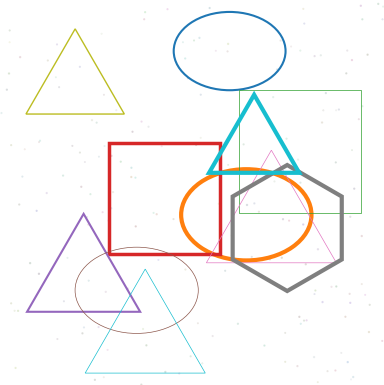[{"shape": "oval", "thickness": 1.5, "radius": 0.73, "center": [0.596, 0.867]}, {"shape": "oval", "thickness": 3, "radius": 0.85, "center": [0.64, 0.442]}, {"shape": "square", "thickness": 0.5, "radius": 0.8, "center": [0.779, 0.607]}, {"shape": "square", "thickness": 2.5, "radius": 0.72, "center": [0.427, 0.484]}, {"shape": "triangle", "thickness": 1.5, "radius": 0.85, "center": [0.217, 0.275]}, {"shape": "oval", "thickness": 0.5, "radius": 0.8, "center": [0.355, 0.246]}, {"shape": "triangle", "thickness": 0.5, "radius": 0.97, "center": [0.705, 0.415]}, {"shape": "hexagon", "thickness": 3, "radius": 0.82, "center": [0.746, 0.408]}, {"shape": "triangle", "thickness": 1, "radius": 0.74, "center": [0.195, 0.778]}, {"shape": "triangle", "thickness": 0.5, "radius": 0.9, "center": [0.377, 0.121]}, {"shape": "triangle", "thickness": 3, "radius": 0.68, "center": [0.66, 0.619]}]